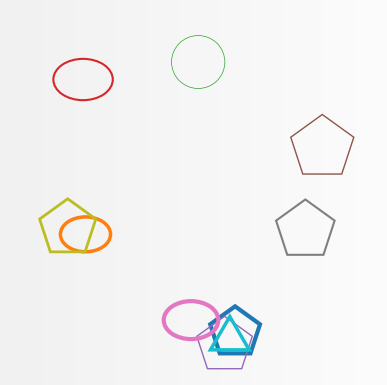[{"shape": "pentagon", "thickness": 3, "radius": 0.34, "center": [0.607, 0.137]}, {"shape": "oval", "thickness": 2.5, "radius": 0.32, "center": [0.221, 0.391]}, {"shape": "circle", "thickness": 0.5, "radius": 0.34, "center": [0.511, 0.839]}, {"shape": "oval", "thickness": 1.5, "radius": 0.38, "center": [0.214, 0.793]}, {"shape": "pentagon", "thickness": 1, "radius": 0.38, "center": [0.58, 0.103]}, {"shape": "pentagon", "thickness": 1, "radius": 0.43, "center": [0.832, 0.617]}, {"shape": "oval", "thickness": 3, "radius": 0.35, "center": [0.493, 0.169]}, {"shape": "pentagon", "thickness": 1.5, "radius": 0.4, "center": [0.788, 0.402]}, {"shape": "pentagon", "thickness": 2, "radius": 0.38, "center": [0.175, 0.407]}, {"shape": "triangle", "thickness": 2.5, "radius": 0.29, "center": [0.593, 0.12]}]